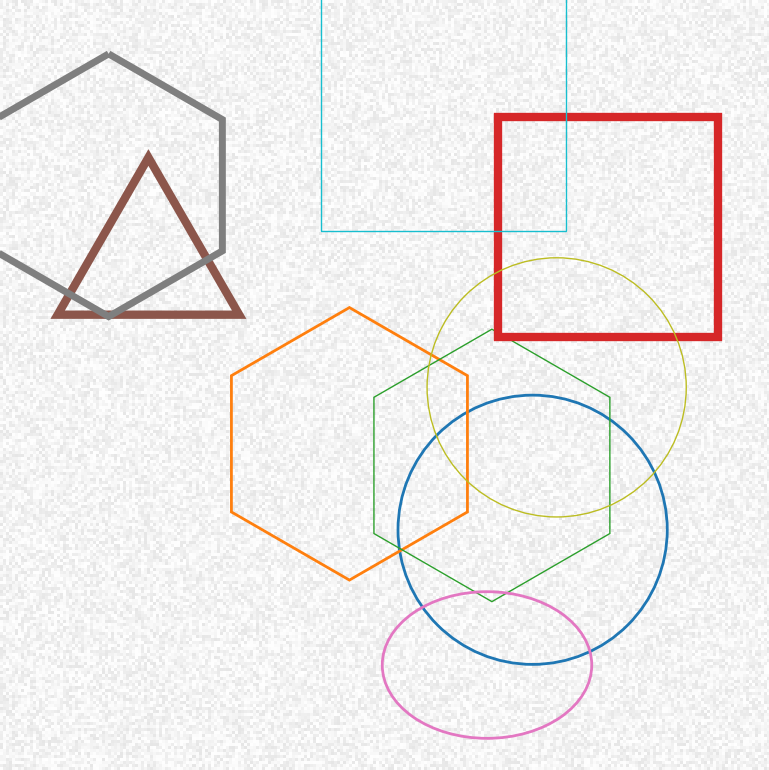[{"shape": "circle", "thickness": 1, "radius": 0.87, "center": [0.692, 0.312]}, {"shape": "hexagon", "thickness": 1, "radius": 0.88, "center": [0.454, 0.424]}, {"shape": "hexagon", "thickness": 0.5, "radius": 0.88, "center": [0.639, 0.396]}, {"shape": "square", "thickness": 3, "radius": 0.71, "center": [0.79, 0.705]}, {"shape": "triangle", "thickness": 3, "radius": 0.68, "center": [0.193, 0.659]}, {"shape": "oval", "thickness": 1, "radius": 0.68, "center": [0.632, 0.136]}, {"shape": "hexagon", "thickness": 2.5, "radius": 0.85, "center": [0.141, 0.759]}, {"shape": "circle", "thickness": 0.5, "radius": 0.84, "center": [0.723, 0.497]}, {"shape": "square", "thickness": 0.5, "radius": 0.8, "center": [0.576, 0.86]}]